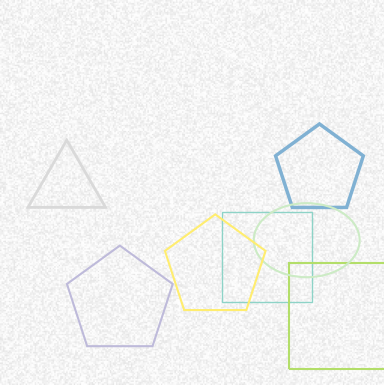[{"shape": "square", "thickness": 1, "radius": 0.58, "center": [0.693, 0.333]}, {"shape": "pentagon", "thickness": 1.5, "radius": 0.72, "center": [0.311, 0.218]}, {"shape": "pentagon", "thickness": 2.5, "radius": 0.6, "center": [0.83, 0.558]}, {"shape": "square", "thickness": 1.5, "radius": 0.69, "center": [0.889, 0.179]}, {"shape": "triangle", "thickness": 2, "radius": 0.58, "center": [0.173, 0.52]}, {"shape": "oval", "thickness": 1.5, "radius": 0.69, "center": [0.797, 0.376]}, {"shape": "pentagon", "thickness": 1.5, "radius": 0.69, "center": [0.559, 0.306]}]